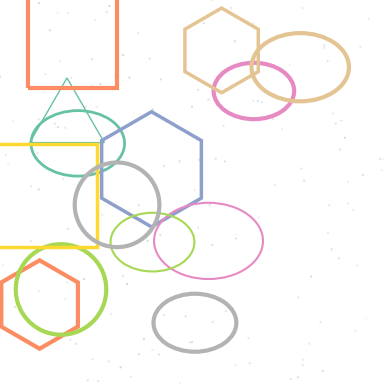[{"shape": "triangle", "thickness": 1, "radius": 0.56, "center": [0.174, 0.686]}, {"shape": "oval", "thickness": 2, "radius": 0.61, "center": [0.202, 0.628]}, {"shape": "square", "thickness": 3, "radius": 0.58, "center": [0.189, 0.888]}, {"shape": "hexagon", "thickness": 3, "radius": 0.57, "center": [0.103, 0.209]}, {"shape": "hexagon", "thickness": 2.5, "radius": 0.75, "center": [0.394, 0.56]}, {"shape": "oval", "thickness": 3, "radius": 0.52, "center": [0.659, 0.764]}, {"shape": "oval", "thickness": 1.5, "radius": 0.71, "center": [0.542, 0.374]}, {"shape": "oval", "thickness": 1.5, "radius": 0.54, "center": [0.396, 0.371]}, {"shape": "circle", "thickness": 3, "radius": 0.59, "center": [0.158, 0.248]}, {"shape": "square", "thickness": 2.5, "radius": 0.67, "center": [0.119, 0.492]}, {"shape": "oval", "thickness": 3, "radius": 0.63, "center": [0.78, 0.825]}, {"shape": "hexagon", "thickness": 2.5, "radius": 0.55, "center": [0.576, 0.869]}, {"shape": "oval", "thickness": 3, "radius": 0.54, "center": [0.506, 0.162]}, {"shape": "circle", "thickness": 3, "radius": 0.55, "center": [0.304, 0.468]}]